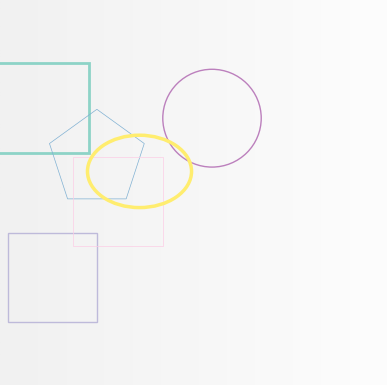[{"shape": "square", "thickness": 2, "radius": 0.58, "center": [0.113, 0.72]}, {"shape": "square", "thickness": 1, "radius": 0.58, "center": [0.136, 0.28]}, {"shape": "pentagon", "thickness": 0.5, "radius": 0.64, "center": [0.25, 0.587]}, {"shape": "square", "thickness": 0.5, "radius": 0.58, "center": [0.305, 0.477]}, {"shape": "circle", "thickness": 1, "radius": 0.64, "center": [0.547, 0.693]}, {"shape": "oval", "thickness": 2.5, "radius": 0.67, "center": [0.36, 0.555]}]